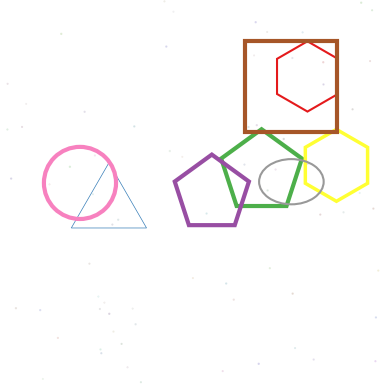[{"shape": "hexagon", "thickness": 1.5, "radius": 0.46, "center": [0.799, 0.801]}, {"shape": "triangle", "thickness": 0.5, "radius": 0.56, "center": [0.283, 0.464]}, {"shape": "pentagon", "thickness": 3, "radius": 0.55, "center": [0.679, 0.554]}, {"shape": "pentagon", "thickness": 3, "radius": 0.51, "center": [0.55, 0.497]}, {"shape": "hexagon", "thickness": 2.5, "radius": 0.47, "center": [0.874, 0.571]}, {"shape": "square", "thickness": 3, "radius": 0.59, "center": [0.756, 0.776]}, {"shape": "circle", "thickness": 3, "radius": 0.47, "center": [0.208, 0.525]}, {"shape": "oval", "thickness": 1.5, "radius": 0.42, "center": [0.757, 0.528]}]